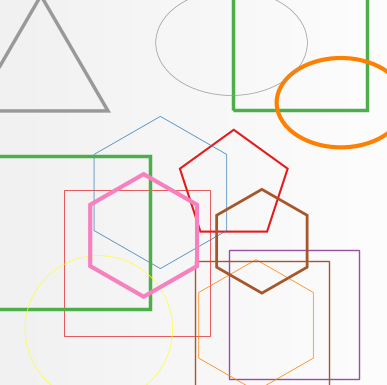[{"shape": "pentagon", "thickness": 1.5, "radius": 0.73, "center": [0.603, 0.517]}, {"shape": "square", "thickness": 0.5, "radius": 0.95, "center": [0.354, 0.317]}, {"shape": "hexagon", "thickness": 0.5, "radius": 0.99, "center": [0.414, 0.5]}, {"shape": "square", "thickness": 2.5, "radius": 1.0, "center": [0.189, 0.397]}, {"shape": "square", "thickness": 2.5, "radius": 0.87, "center": [0.774, 0.887]}, {"shape": "square", "thickness": 1, "radius": 0.83, "center": [0.758, 0.183]}, {"shape": "oval", "thickness": 3, "radius": 0.83, "center": [0.88, 0.733]}, {"shape": "hexagon", "thickness": 0.5, "radius": 0.85, "center": [0.661, 0.155]}, {"shape": "circle", "thickness": 0.5, "radius": 0.95, "center": [0.255, 0.146]}, {"shape": "square", "thickness": 1, "radius": 0.87, "center": [0.677, 0.149]}, {"shape": "hexagon", "thickness": 2, "radius": 0.67, "center": [0.676, 0.373]}, {"shape": "hexagon", "thickness": 3, "radius": 0.8, "center": [0.371, 0.389]}, {"shape": "oval", "thickness": 0.5, "radius": 0.98, "center": [0.598, 0.889]}, {"shape": "triangle", "thickness": 2.5, "radius": 1.0, "center": [0.106, 0.812]}]